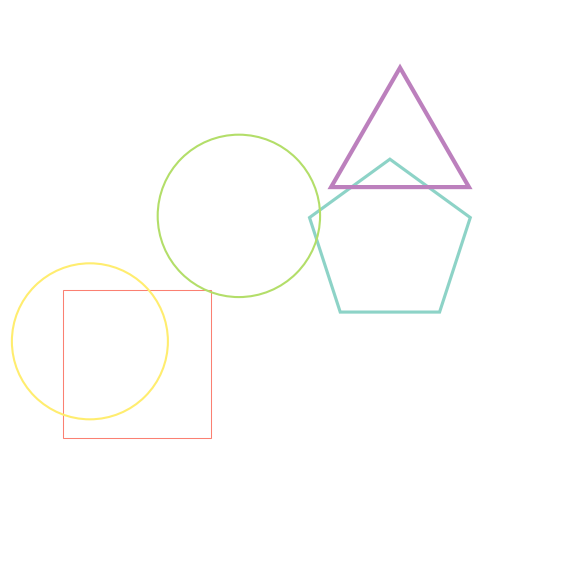[{"shape": "pentagon", "thickness": 1.5, "radius": 0.73, "center": [0.675, 0.577]}, {"shape": "square", "thickness": 0.5, "radius": 0.64, "center": [0.237, 0.369]}, {"shape": "circle", "thickness": 1, "radius": 0.7, "center": [0.414, 0.625]}, {"shape": "triangle", "thickness": 2, "radius": 0.69, "center": [0.693, 0.744]}, {"shape": "circle", "thickness": 1, "radius": 0.68, "center": [0.156, 0.408]}]